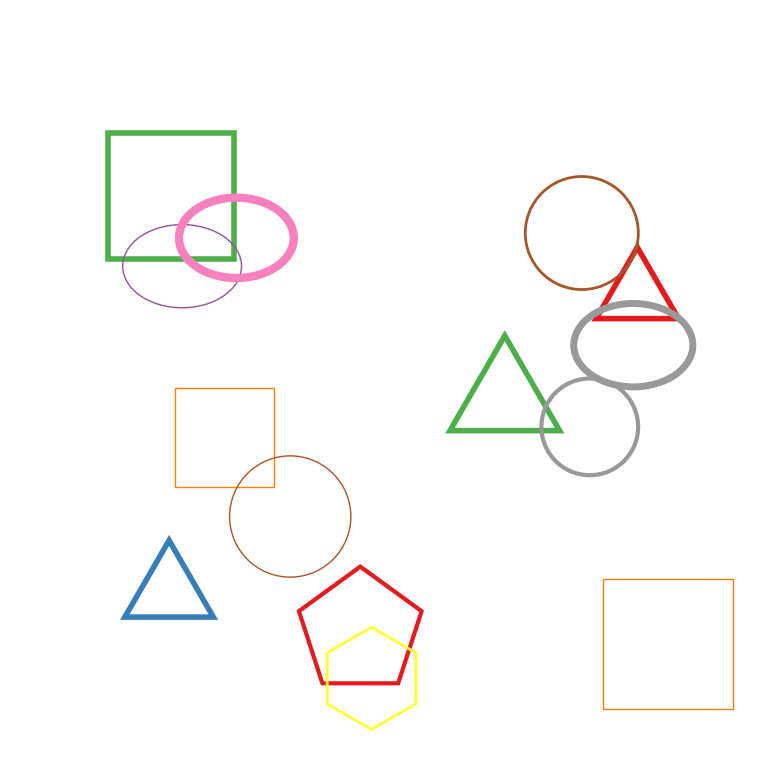[{"shape": "pentagon", "thickness": 1.5, "radius": 0.42, "center": [0.468, 0.18]}, {"shape": "triangle", "thickness": 2, "radius": 0.31, "center": [0.828, 0.617]}, {"shape": "triangle", "thickness": 2, "radius": 0.33, "center": [0.22, 0.232]}, {"shape": "triangle", "thickness": 2, "radius": 0.41, "center": [0.656, 0.482]}, {"shape": "square", "thickness": 2, "radius": 0.41, "center": [0.222, 0.745]}, {"shape": "oval", "thickness": 0.5, "radius": 0.39, "center": [0.237, 0.654]}, {"shape": "square", "thickness": 0.5, "radius": 0.42, "center": [0.867, 0.163]}, {"shape": "square", "thickness": 0.5, "radius": 0.32, "center": [0.292, 0.432]}, {"shape": "hexagon", "thickness": 1, "radius": 0.33, "center": [0.482, 0.119]}, {"shape": "circle", "thickness": 0.5, "radius": 0.39, "center": [0.377, 0.329]}, {"shape": "circle", "thickness": 1, "radius": 0.37, "center": [0.756, 0.697]}, {"shape": "oval", "thickness": 3, "radius": 0.37, "center": [0.307, 0.691]}, {"shape": "oval", "thickness": 2.5, "radius": 0.39, "center": [0.822, 0.552]}, {"shape": "circle", "thickness": 1.5, "radius": 0.31, "center": [0.766, 0.446]}]